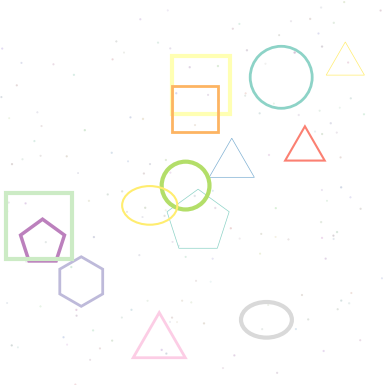[{"shape": "circle", "thickness": 2, "radius": 0.4, "center": [0.73, 0.799]}, {"shape": "pentagon", "thickness": 0.5, "radius": 0.42, "center": [0.515, 0.424]}, {"shape": "square", "thickness": 3, "radius": 0.38, "center": [0.522, 0.779]}, {"shape": "hexagon", "thickness": 2, "radius": 0.32, "center": [0.211, 0.269]}, {"shape": "triangle", "thickness": 1.5, "radius": 0.3, "center": [0.792, 0.613]}, {"shape": "triangle", "thickness": 0.5, "radius": 0.34, "center": [0.602, 0.573]}, {"shape": "square", "thickness": 2, "radius": 0.3, "center": [0.507, 0.718]}, {"shape": "circle", "thickness": 3, "radius": 0.31, "center": [0.482, 0.518]}, {"shape": "triangle", "thickness": 2, "radius": 0.39, "center": [0.414, 0.11]}, {"shape": "oval", "thickness": 3, "radius": 0.33, "center": [0.692, 0.169]}, {"shape": "pentagon", "thickness": 2.5, "radius": 0.3, "center": [0.11, 0.371]}, {"shape": "square", "thickness": 3, "radius": 0.43, "center": [0.102, 0.414]}, {"shape": "triangle", "thickness": 0.5, "radius": 0.29, "center": [0.897, 0.834]}, {"shape": "oval", "thickness": 1.5, "radius": 0.36, "center": [0.389, 0.467]}]